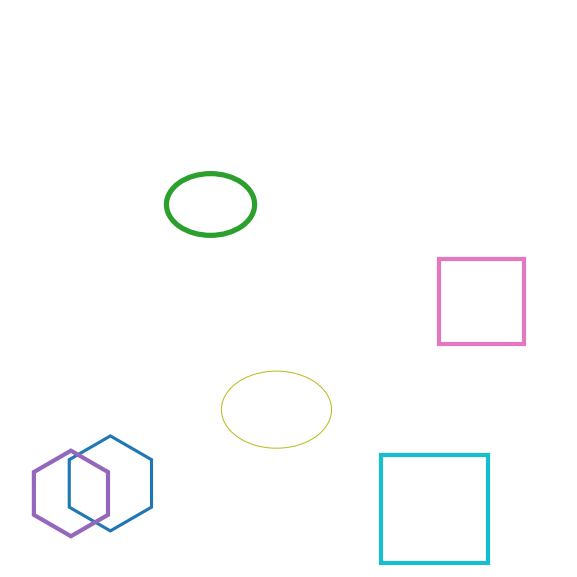[{"shape": "hexagon", "thickness": 1.5, "radius": 0.41, "center": [0.191, 0.162]}, {"shape": "oval", "thickness": 2.5, "radius": 0.38, "center": [0.365, 0.645]}, {"shape": "hexagon", "thickness": 2, "radius": 0.37, "center": [0.123, 0.145]}, {"shape": "square", "thickness": 2, "radius": 0.37, "center": [0.834, 0.477]}, {"shape": "oval", "thickness": 0.5, "radius": 0.48, "center": [0.479, 0.29]}, {"shape": "square", "thickness": 2, "radius": 0.47, "center": [0.753, 0.118]}]